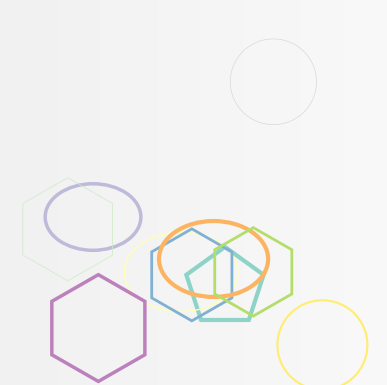[{"shape": "pentagon", "thickness": 3, "radius": 0.52, "center": [0.581, 0.254]}, {"shape": "oval", "thickness": 1, "radius": 0.73, "center": [0.467, 0.294]}, {"shape": "oval", "thickness": 2.5, "radius": 0.62, "center": [0.24, 0.436]}, {"shape": "hexagon", "thickness": 2, "radius": 0.6, "center": [0.495, 0.286]}, {"shape": "oval", "thickness": 3, "radius": 0.7, "center": [0.551, 0.327]}, {"shape": "hexagon", "thickness": 2, "radius": 0.57, "center": [0.654, 0.294]}, {"shape": "circle", "thickness": 0.5, "radius": 0.56, "center": [0.705, 0.788]}, {"shape": "hexagon", "thickness": 2.5, "radius": 0.69, "center": [0.254, 0.148]}, {"shape": "hexagon", "thickness": 0.5, "radius": 0.67, "center": [0.175, 0.405]}, {"shape": "circle", "thickness": 1.5, "radius": 0.58, "center": [0.832, 0.104]}]